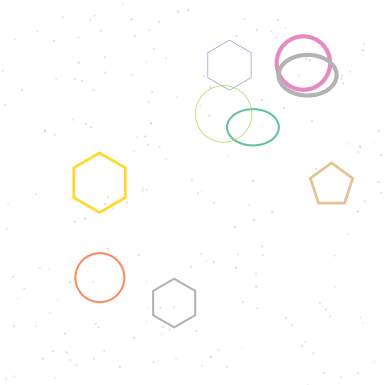[{"shape": "oval", "thickness": 1.5, "radius": 0.34, "center": [0.657, 0.669]}, {"shape": "circle", "thickness": 1.5, "radius": 0.32, "center": [0.259, 0.279]}, {"shape": "hexagon", "thickness": 0.5, "radius": 0.32, "center": [0.596, 0.831]}, {"shape": "circle", "thickness": 3, "radius": 0.35, "center": [0.788, 0.836]}, {"shape": "circle", "thickness": 0.5, "radius": 0.37, "center": [0.581, 0.704]}, {"shape": "hexagon", "thickness": 2, "radius": 0.39, "center": [0.259, 0.525]}, {"shape": "pentagon", "thickness": 2, "radius": 0.29, "center": [0.861, 0.519]}, {"shape": "hexagon", "thickness": 1.5, "radius": 0.32, "center": [0.452, 0.213]}, {"shape": "oval", "thickness": 3, "radius": 0.38, "center": [0.799, 0.805]}]